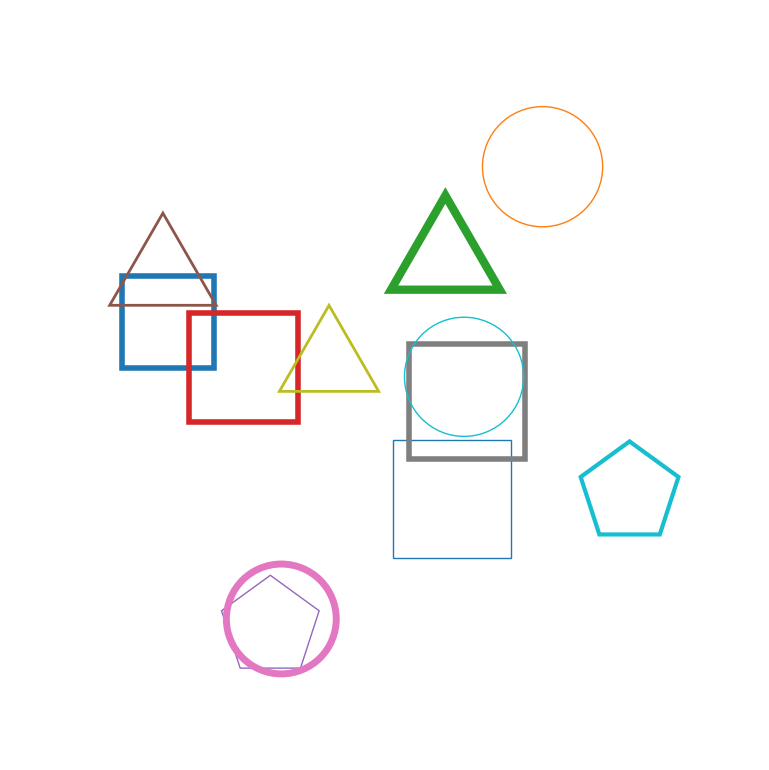[{"shape": "square", "thickness": 2, "radius": 0.3, "center": [0.218, 0.582]}, {"shape": "square", "thickness": 0.5, "radius": 0.38, "center": [0.587, 0.351]}, {"shape": "circle", "thickness": 0.5, "radius": 0.39, "center": [0.705, 0.783]}, {"shape": "triangle", "thickness": 3, "radius": 0.41, "center": [0.578, 0.665]}, {"shape": "square", "thickness": 2, "radius": 0.36, "center": [0.316, 0.523]}, {"shape": "pentagon", "thickness": 0.5, "radius": 0.33, "center": [0.351, 0.186]}, {"shape": "triangle", "thickness": 1, "radius": 0.4, "center": [0.212, 0.643]}, {"shape": "circle", "thickness": 2.5, "radius": 0.36, "center": [0.365, 0.196]}, {"shape": "square", "thickness": 2, "radius": 0.38, "center": [0.606, 0.479]}, {"shape": "triangle", "thickness": 1, "radius": 0.37, "center": [0.427, 0.529]}, {"shape": "circle", "thickness": 0.5, "radius": 0.39, "center": [0.603, 0.511]}, {"shape": "pentagon", "thickness": 1.5, "radius": 0.33, "center": [0.818, 0.36]}]